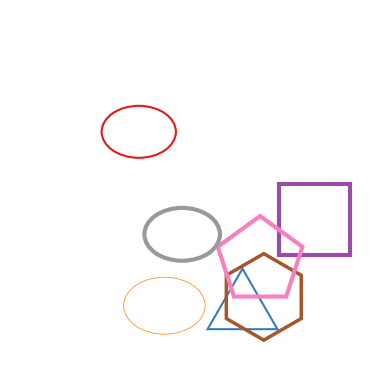[{"shape": "oval", "thickness": 1.5, "radius": 0.48, "center": [0.36, 0.658]}, {"shape": "triangle", "thickness": 1.5, "radius": 0.52, "center": [0.63, 0.197]}, {"shape": "square", "thickness": 3, "radius": 0.46, "center": [0.817, 0.43]}, {"shape": "oval", "thickness": 0.5, "radius": 0.53, "center": [0.427, 0.206]}, {"shape": "hexagon", "thickness": 2.5, "radius": 0.56, "center": [0.685, 0.229]}, {"shape": "pentagon", "thickness": 3, "radius": 0.58, "center": [0.676, 0.323]}, {"shape": "oval", "thickness": 3, "radius": 0.49, "center": [0.473, 0.391]}]